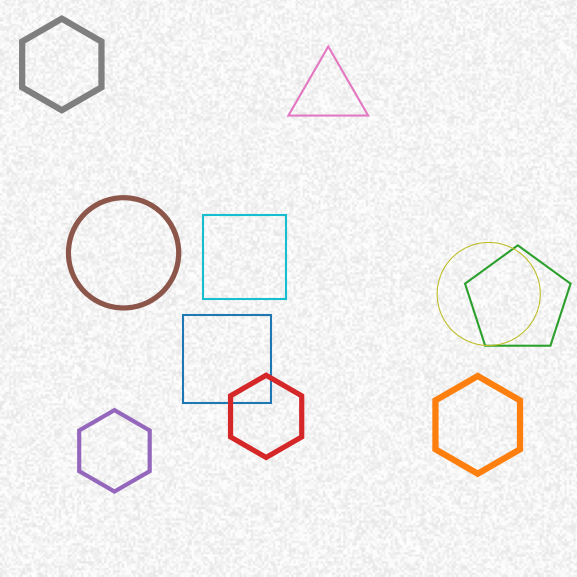[{"shape": "square", "thickness": 1, "radius": 0.38, "center": [0.393, 0.377]}, {"shape": "hexagon", "thickness": 3, "radius": 0.42, "center": [0.827, 0.263]}, {"shape": "pentagon", "thickness": 1, "radius": 0.48, "center": [0.897, 0.478]}, {"shape": "hexagon", "thickness": 2.5, "radius": 0.36, "center": [0.461, 0.278]}, {"shape": "hexagon", "thickness": 2, "radius": 0.35, "center": [0.198, 0.218]}, {"shape": "circle", "thickness": 2.5, "radius": 0.48, "center": [0.214, 0.561]}, {"shape": "triangle", "thickness": 1, "radius": 0.4, "center": [0.568, 0.839]}, {"shape": "hexagon", "thickness": 3, "radius": 0.4, "center": [0.107, 0.888]}, {"shape": "circle", "thickness": 0.5, "radius": 0.45, "center": [0.846, 0.49]}, {"shape": "square", "thickness": 1, "radius": 0.36, "center": [0.423, 0.554]}]